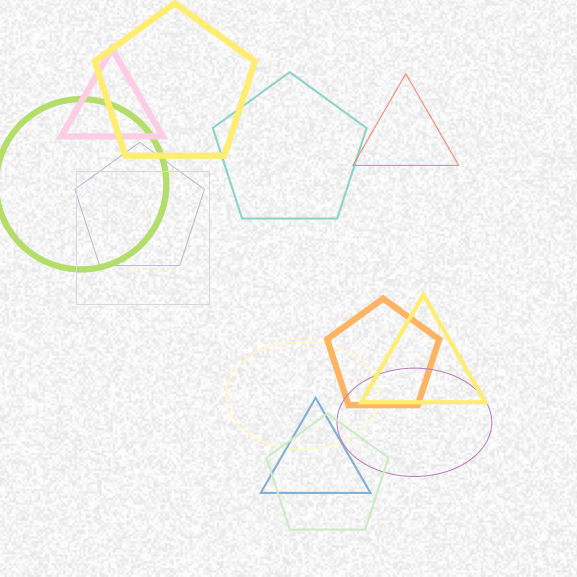[{"shape": "pentagon", "thickness": 1, "radius": 0.7, "center": [0.502, 0.734]}, {"shape": "oval", "thickness": 0.5, "radius": 0.66, "center": [0.524, 0.314]}, {"shape": "pentagon", "thickness": 0.5, "radius": 0.59, "center": [0.242, 0.635]}, {"shape": "triangle", "thickness": 0.5, "radius": 0.53, "center": [0.703, 0.766]}, {"shape": "triangle", "thickness": 1, "radius": 0.55, "center": [0.547, 0.2]}, {"shape": "pentagon", "thickness": 3, "radius": 0.51, "center": [0.663, 0.38]}, {"shape": "circle", "thickness": 3, "radius": 0.74, "center": [0.141, 0.68]}, {"shape": "triangle", "thickness": 3, "radius": 0.51, "center": [0.194, 0.814]}, {"shape": "square", "thickness": 0.5, "radius": 0.58, "center": [0.247, 0.588]}, {"shape": "oval", "thickness": 0.5, "radius": 0.67, "center": [0.718, 0.268]}, {"shape": "pentagon", "thickness": 1, "radius": 0.56, "center": [0.567, 0.172]}, {"shape": "pentagon", "thickness": 3, "radius": 0.73, "center": [0.303, 0.848]}, {"shape": "triangle", "thickness": 2, "radius": 0.62, "center": [0.733, 0.365]}]